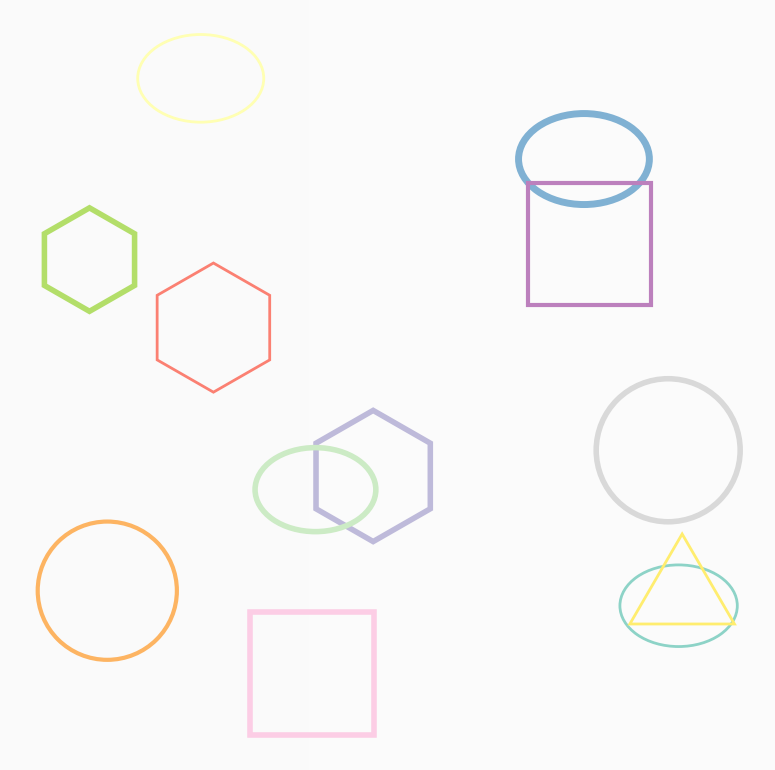[{"shape": "oval", "thickness": 1, "radius": 0.38, "center": [0.876, 0.213]}, {"shape": "oval", "thickness": 1, "radius": 0.41, "center": [0.259, 0.898]}, {"shape": "hexagon", "thickness": 2, "radius": 0.43, "center": [0.482, 0.382]}, {"shape": "hexagon", "thickness": 1, "radius": 0.42, "center": [0.275, 0.575]}, {"shape": "oval", "thickness": 2.5, "radius": 0.42, "center": [0.753, 0.793]}, {"shape": "circle", "thickness": 1.5, "radius": 0.45, "center": [0.138, 0.233]}, {"shape": "hexagon", "thickness": 2, "radius": 0.34, "center": [0.115, 0.663]}, {"shape": "square", "thickness": 2, "radius": 0.4, "center": [0.402, 0.125]}, {"shape": "circle", "thickness": 2, "radius": 0.46, "center": [0.862, 0.415]}, {"shape": "square", "thickness": 1.5, "radius": 0.4, "center": [0.761, 0.683]}, {"shape": "oval", "thickness": 2, "radius": 0.39, "center": [0.407, 0.364]}, {"shape": "triangle", "thickness": 1, "radius": 0.39, "center": [0.88, 0.229]}]